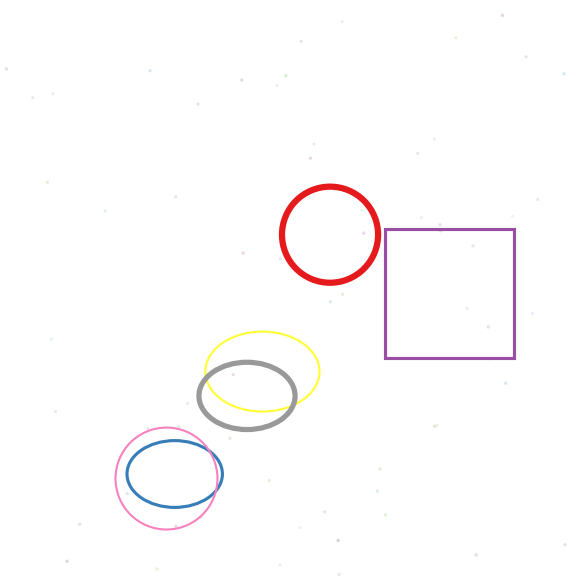[{"shape": "circle", "thickness": 3, "radius": 0.42, "center": [0.571, 0.593]}, {"shape": "oval", "thickness": 1.5, "radius": 0.41, "center": [0.303, 0.178]}, {"shape": "square", "thickness": 1.5, "radius": 0.56, "center": [0.778, 0.49]}, {"shape": "oval", "thickness": 1, "radius": 0.49, "center": [0.454, 0.356]}, {"shape": "circle", "thickness": 1, "radius": 0.44, "center": [0.288, 0.17]}, {"shape": "oval", "thickness": 2.5, "radius": 0.42, "center": [0.428, 0.314]}]